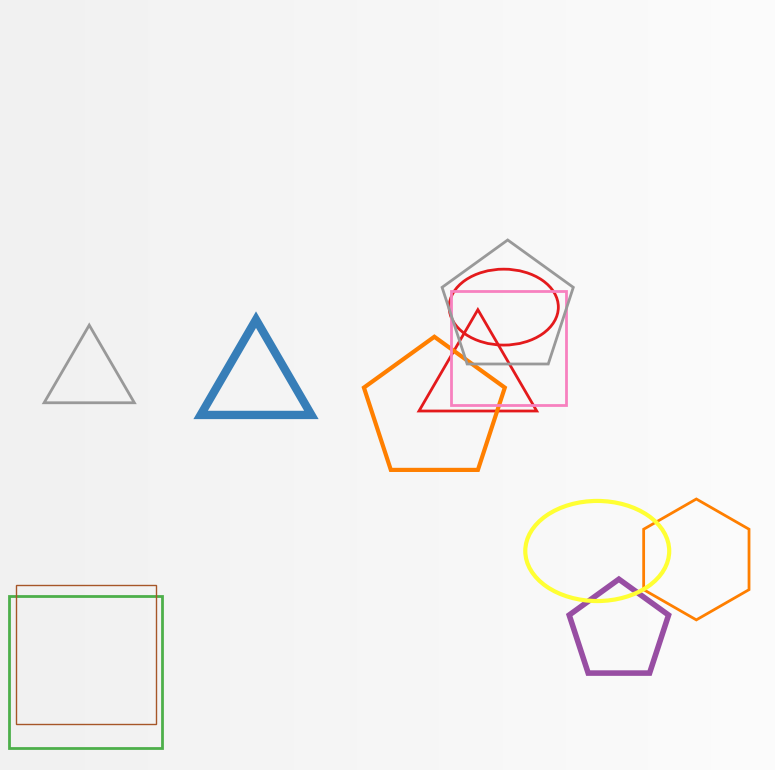[{"shape": "triangle", "thickness": 1, "radius": 0.44, "center": [0.617, 0.51]}, {"shape": "oval", "thickness": 1, "radius": 0.35, "center": [0.65, 0.601]}, {"shape": "triangle", "thickness": 3, "radius": 0.41, "center": [0.33, 0.502]}, {"shape": "square", "thickness": 1, "radius": 0.49, "center": [0.11, 0.127]}, {"shape": "pentagon", "thickness": 2, "radius": 0.34, "center": [0.799, 0.18]}, {"shape": "hexagon", "thickness": 1, "radius": 0.39, "center": [0.898, 0.273]}, {"shape": "pentagon", "thickness": 1.5, "radius": 0.48, "center": [0.56, 0.467]}, {"shape": "oval", "thickness": 1.5, "radius": 0.46, "center": [0.771, 0.284]}, {"shape": "square", "thickness": 0.5, "radius": 0.45, "center": [0.111, 0.15]}, {"shape": "square", "thickness": 1, "radius": 0.37, "center": [0.657, 0.548]}, {"shape": "triangle", "thickness": 1, "radius": 0.34, "center": [0.115, 0.511]}, {"shape": "pentagon", "thickness": 1, "radius": 0.45, "center": [0.655, 0.599]}]